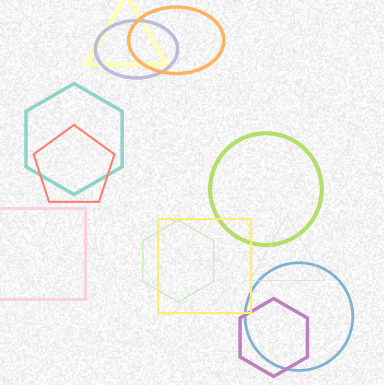[{"shape": "hexagon", "thickness": 2.5, "radius": 0.72, "center": [0.192, 0.639]}, {"shape": "triangle", "thickness": 3, "radius": 0.61, "center": [0.329, 0.893]}, {"shape": "oval", "thickness": 2.5, "radius": 0.53, "center": [0.355, 0.872]}, {"shape": "pentagon", "thickness": 1.5, "radius": 0.55, "center": [0.192, 0.565]}, {"shape": "circle", "thickness": 2, "radius": 0.7, "center": [0.776, 0.178]}, {"shape": "oval", "thickness": 2.5, "radius": 0.62, "center": [0.458, 0.895]}, {"shape": "circle", "thickness": 3, "radius": 0.73, "center": [0.691, 0.509]}, {"shape": "square", "thickness": 2, "radius": 0.59, "center": [0.103, 0.342]}, {"shape": "triangle", "thickness": 0.5, "radius": 0.56, "center": [0.746, 0.327]}, {"shape": "hexagon", "thickness": 2.5, "radius": 0.51, "center": [0.711, 0.123]}, {"shape": "hexagon", "thickness": 1, "radius": 0.53, "center": [0.463, 0.322]}, {"shape": "square", "thickness": 1.5, "radius": 0.61, "center": [0.532, 0.309]}]